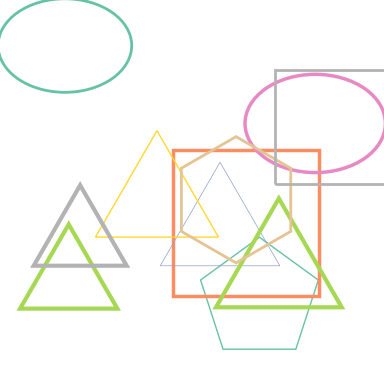[{"shape": "pentagon", "thickness": 1, "radius": 0.8, "center": [0.674, 0.223]}, {"shape": "oval", "thickness": 2, "radius": 0.87, "center": [0.169, 0.882]}, {"shape": "square", "thickness": 2.5, "radius": 0.95, "center": [0.638, 0.42]}, {"shape": "triangle", "thickness": 0.5, "radius": 0.9, "center": [0.572, 0.399]}, {"shape": "oval", "thickness": 2.5, "radius": 0.91, "center": [0.819, 0.679]}, {"shape": "triangle", "thickness": 3, "radius": 0.94, "center": [0.724, 0.296]}, {"shape": "triangle", "thickness": 3, "radius": 0.73, "center": [0.178, 0.271]}, {"shape": "triangle", "thickness": 1, "radius": 0.92, "center": [0.408, 0.476]}, {"shape": "hexagon", "thickness": 2, "radius": 0.82, "center": [0.613, 0.481]}, {"shape": "triangle", "thickness": 3, "radius": 0.7, "center": [0.208, 0.38]}, {"shape": "square", "thickness": 2, "radius": 0.74, "center": [0.862, 0.67]}]